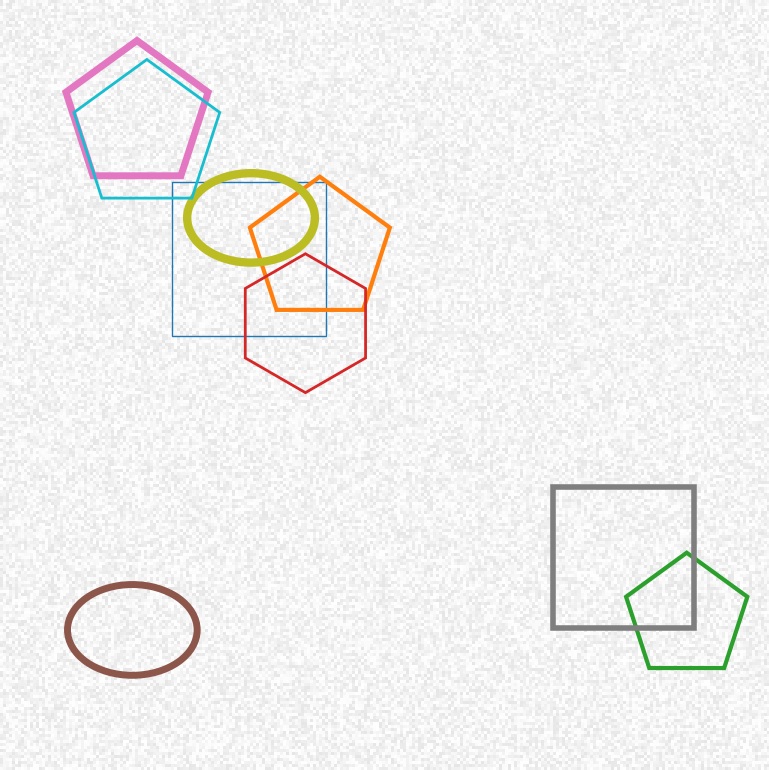[{"shape": "square", "thickness": 0.5, "radius": 0.5, "center": [0.324, 0.664]}, {"shape": "pentagon", "thickness": 1.5, "radius": 0.48, "center": [0.415, 0.675]}, {"shape": "pentagon", "thickness": 1.5, "radius": 0.41, "center": [0.892, 0.199]}, {"shape": "hexagon", "thickness": 1, "radius": 0.45, "center": [0.397, 0.58]}, {"shape": "oval", "thickness": 2.5, "radius": 0.42, "center": [0.172, 0.182]}, {"shape": "pentagon", "thickness": 2.5, "radius": 0.49, "center": [0.178, 0.85]}, {"shape": "square", "thickness": 2, "radius": 0.46, "center": [0.81, 0.276]}, {"shape": "oval", "thickness": 3, "radius": 0.41, "center": [0.326, 0.717]}, {"shape": "pentagon", "thickness": 1, "radius": 0.5, "center": [0.191, 0.823]}]